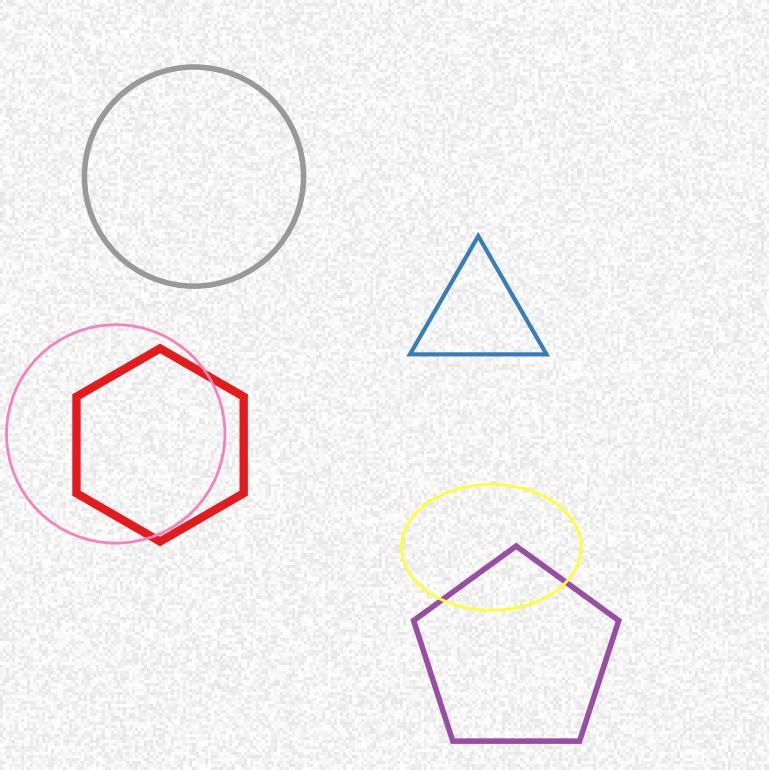[{"shape": "hexagon", "thickness": 3, "radius": 0.63, "center": [0.208, 0.422]}, {"shape": "triangle", "thickness": 1.5, "radius": 0.51, "center": [0.621, 0.591]}, {"shape": "pentagon", "thickness": 2, "radius": 0.7, "center": [0.67, 0.151]}, {"shape": "oval", "thickness": 1, "radius": 0.58, "center": [0.638, 0.289]}, {"shape": "circle", "thickness": 1, "radius": 0.71, "center": [0.15, 0.436]}, {"shape": "circle", "thickness": 2, "radius": 0.71, "center": [0.252, 0.771]}]